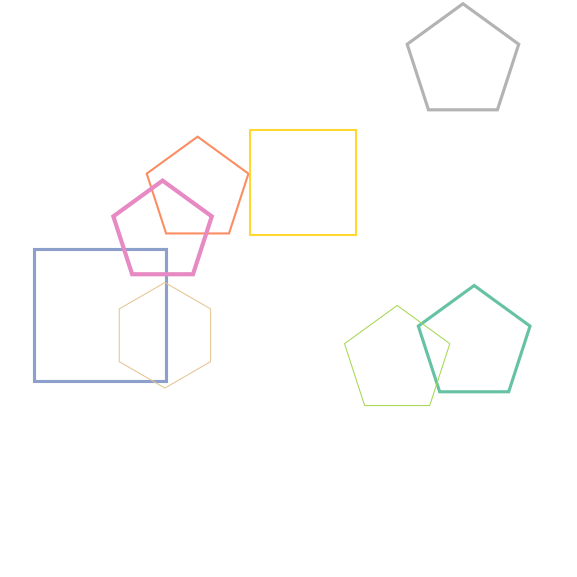[{"shape": "pentagon", "thickness": 1.5, "radius": 0.51, "center": [0.821, 0.403]}, {"shape": "pentagon", "thickness": 1, "radius": 0.46, "center": [0.342, 0.67]}, {"shape": "square", "thickness": 1.5, "radius": 0.57, "center": [0.173, 0.453]}, {"shape": "pentagon", "thickness": 2, "radius": 0.45, "center": [0.282, 0.597]}, {"shape": "pentagon", "thickness": 0.5, "radius": 0.48, "center": [0.688, 0.374]}, {"shape": "square", "thickness": 1, "radius": 0.46, "center": [0.525, 0.683]}, {"shape": "hexagon", "thickness": 0.5, "radius": 0.46, "center": [0.286, 0.419]}, {"shape": "pentagon", "thickness": 1.5, "radius": 0.51, "center": [0.802, 0.891]}]